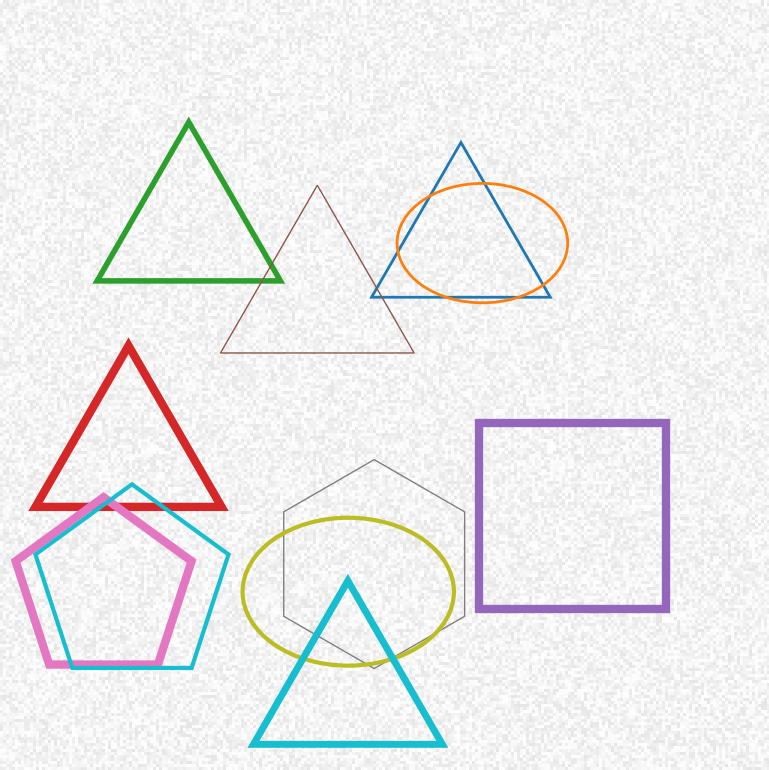[{"shape": "triangle", "thickness": 1, "radius": 0.67, "center": [0.599, 0.681]}, {"shape": "oval", "thickness": 1, "radius": 0.55, "center": [0.626, 0.684]}, {"shape": "triangle", "thickness": 2, "radius": 0.69, "center": [0.245, 0.704]}, {"shape": "triangle", "thickness": 3, "radius": 0.7, "center": [0.167, 0.411]}, {"shape": "square", "thickness": 3, "radius": 0.6, "center": [0.743, 0.33]}, {"shape": "triangle", "thickness": 0.5, "radius": 0.73, "center": [0.412, 0.614]}, {"shape": "pentagon", "thickness": 3, "radius": 0.6, "center": [0.135, 0.234]}, {"shape": "hexagon", "thickness": 0.5, "radius": 0.68, "center": [0.486, 0.267]}, {"shape": "oval", "thickness": 1.5, "radius": 0.69, "center": [0.452, 0.232]}, {"shape": "triangle", "thickness": 2.5, "radius": 0.71, "center": [0.452, 0.104]}, {"shape": "pentagon", "thickness": 1.5, "radius": 0.66, "center": [0.171, 0.239]}]